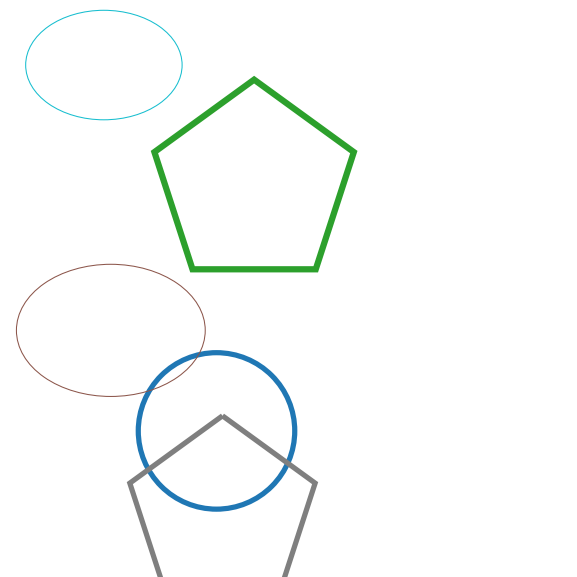[{"shape": "circle", "thickness": 2.5, "radius": 0.68, "center": [0.375, 0.253]}, {"shape": "pentagon", "thickness": 3, "radius": 0.91, "center": [0.44, 0.68]}, {"shape": "oval", "thickness": 0.5, "radius": 0.82, "center": [0.192, 0.427]}, {"shape": "pentagon", "thickness": 2.5, "radius": 0.84, "center": [0.385, 0.11]}, {"shape": "oval", "thickness": 0.5, "radius": 0.68, "center": [0.18, 0.887]}]